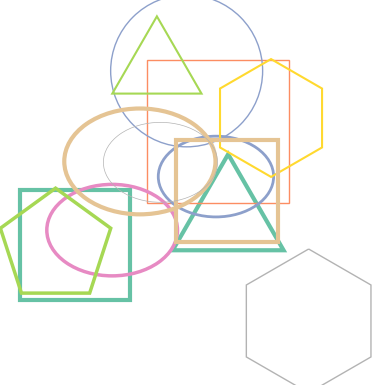[{"shape": "square", "thickness": 3, "radius": 0.71, "center": [0.195, 0.363]}, {"shape": "triangle", "thickness": 3, "radius": 0.83, "center": [0.593, 0.433]}, {"shape": "square", "thickness": 1, "radius": 0.93, "center": [0.566, 0.658]}, {"shape": "oval", "thickness": 2, "radius": 0.75, "center": [0.561, 0.541]}, {"shape": "circle", "thickness": 1, "radius": 0.99, "center": [0.485, 0.816]}, {"shape": "oval", "thickness": 2.5, "radius": 0.85, "center": [0.291, 0.402]}, {"shape": "pentagon", "thickness": 2.5, "radius": 0.75, "center": [0.144, 0.361]}, {"shape": "triangle", "thickness": 1.5, "radius": 0.67, "center": [0.408, 0.824]}, {"shape": "hexagon", "thickness": 1.5, "radius": 0.77, "center": [0.704, 0.694]}, {"shape": "oval", "thickness": 3, "radius": 0.98, "center": [0.363, 0.581]}, {"shape": "square", "thickness": 3, "radius": 0.67, "center": [0.589, 0.504]}, {"shape": "hexagon", "thickness": 1, "radius": 0.93, "center": [0.802, 0.166]}, {"shape": "oval", "thickness": 0.5, "radius": 0.74, "center": [0.417, 0.578]}]